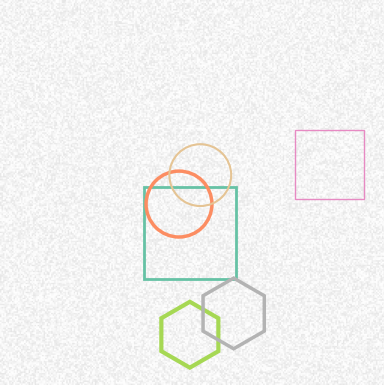[{"shape": "square", "thickness": 2, "radius": 0.6, "center": [0.493, 0.394]}, {"shape": "circle", "thickness": 2.5, "radius": 0.43, "center": [0.465, 0.47]}, {"shape": "square", "thickness": 1, "radius": 0.45, "center": [0.856, 0.572]}, {"shape": "hexagon", "thickness": 3, "radius": 0.43, "center": [0.493, 0.131]}, {"shape": "circle", "thickness": 1.5, "radius": 0.4, "center": [0.52, 0.545]}, {"shape": "hexagon", "thickness": 2.5, "radius": 0.46, "center": [0.607, 0.186]}]